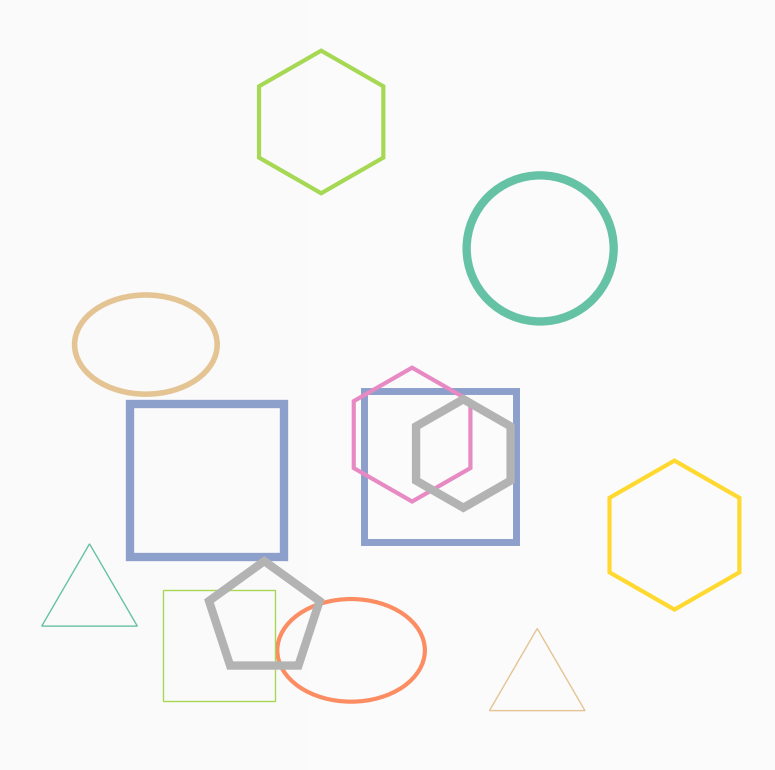[{"shape": "circle", "thickness": 3, "radius": 0.47, "center": [0.697, 0.677]}, {"shape": "triangle", "thickness": 0.5, "radius": 0.36, "center": [0.116, 0.222]}, {"shape": "oval", "thickness": 1.5, "radius": 0.48, "center": [0.453, 0.155]}, {"shape": "square", "thickness": 3, "radius": 0.5, "center": [0.267, 0.376]}, {"shape": "square", "thickness": 2.5, "radius": 0.49, "center": [0.568, 0.395]}, {"shape": "hexagon", "thickness": 1.5, "radius": 0.43, "center": [0.532, 0.436]}, {"shape": "hexagon", "thickness": 1.5, "radius": 0.46, "center": [0.414, 0.842]}, {"shape": "square", "thickness": 0.5, "radius": 0.36, "center": [0.283, 0.162]}, {"shape": "hexagon", "thickness": 1.5, "radius": 0.48, "center": [0.87, 0.305]}, {"shape": "triangle", "thickness": 0.5, "radius": 0.36, "center": [0.693, 0.113]}, {"shape": "oval", "thickness": 2, "radius": 0.46, "center": [0.188, 0.553]}, {"shape": "pentagon", "thickness": 3, "radius": 0.37, "center": [0.341, 0.196]}, {"shape": "hexagon", "thickness": 3, "radius": 0.35, "center": [0.598, 0.411]}]